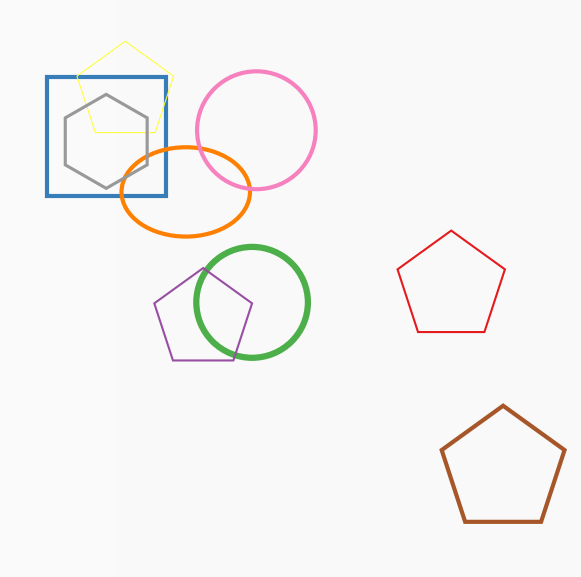[{"shape": "pentagon", "thickness": 1, "radius": 0.49, "center": [0.776, 0.503]}, {"shape": "square", "thickness": 2, "radius": 0.52, "center": [0.183, 0.762]}, {"shape": "circle", "thickness": 3, "radius": 0.48, "center": [0.434, 0.476]}, {"shape": "pentagon", "thickness": 1, "radius": 0.44, "center": [0.35, 0.447]}, {"shape": "oval", "thickness": 2, "radius": 0.55, "center": [0.32, 0.667]}, {"shape": "pentagon", "thickness": 0.5, "radius": 0.44, "center": [0.215, 0.84]}, {"shape": "pentagon", "thickness": 2, "radius": 0.56, "center": [0.866, 0.185]}, {"shape": "circle", "thickness": 2, "radius": 0.51, "center": [0.441, 0.774]}, {"shape": "hexagon", "thickness": 1.5, "radius": 0.41, "center": [0.183, 0.754]}]